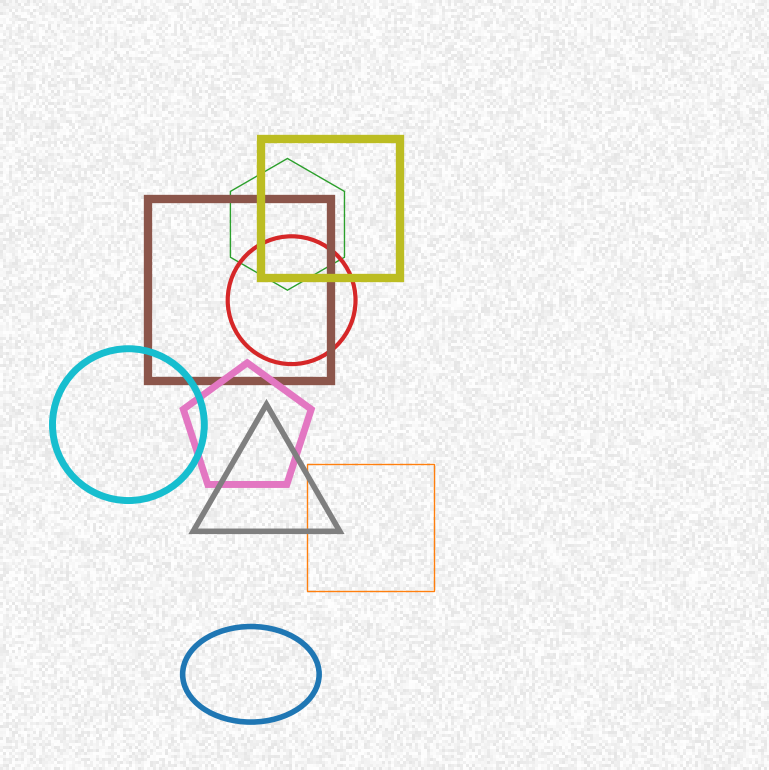[{"shape": "oval", "thickness": 2, "radius": 0.44, "center": [0.326, 0.124]}, {"shape": "square", "thickness": 0.5, "radius": 0.41, "center": [0.481, 0.315]}, {"shape": "hexagon", "thickness": 0.5, "radius": 0.43, "center": [0.373, 0.709]}, {"shape": "circle", "thickness": 1.5, "radius": 0.41, "center": [0.379, 0.61]}, {"shape": "square", "thickness": 3, "radius": 0.59, "center": [0.311, 0.623]}, {"shape": "pentagon", "thickness": 2.5, "radius": 0.44, "center": [0.321, 0.441]}, {"shape": "triangle", "thickness": 2, "radius": 0.55, "center": [0.346, 0.365]}, {"shape": "square", "thickness": 3, "radius": 0.45, "center": [0.429, 0.73]}, {"shape": "circle", "thickness": 2.5, "radius": 0.49, "center": [0.167, 0.449]}]